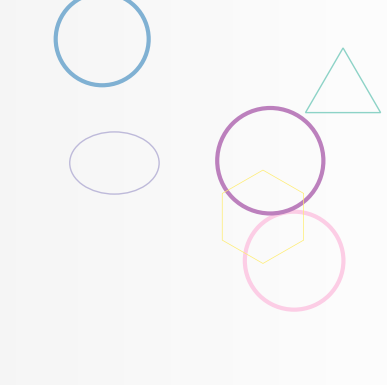[{"shape": "triangle", "thickness": 1, "radius": 0.56, "center": [0.885, 0.763]}, {"shape": "oval", "thickness": 1, "radius": 0.58, "center": [0.295, 0.577]}, {"shape": "circle", "thickness": 3, "radius": 0.6, "center": [0.264, 0.899]}, {"shape": "circle", "thickness": 3, "radius": 0.64, "center": [0.759, 0.323]}, {"shape": "circle", "thickness": 3, "radius": 0.68, "center": [0.698, 0.583]}, {"shape": "hexagon", "thickness": 0.5, "radius": 0.61, "center": [0.679, 0.437]}]